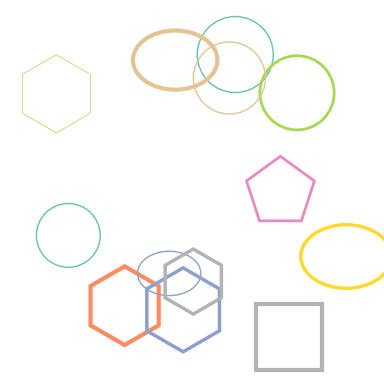[{"shape": "circle", "thickness": 1, "radius": 0.49, "center": [0.611, 0.858]}, {"shape": "circle", "thickness": 1, "radius": 0.41, "center": [0.177, 0.389]}, {"shape": "hexagon", "thickness": 3, "radius": 0.51, "center": [0.324, 0.206]}, {"shape": "oval", "thickness": 1, "radius": 0.41, "center": [0.439, 0.29]}, {"shape": "hexagon", "thickness": 2.5, "radius": 0.54, "center": [0.476, 0.195]}, {"shape": "pentagon", "thickness": 2, "radius": 0.46, "center": [0.728, 0.501]}, {"shape": "hexagon", "thickness": 0.5, "radius": 0.51, "center": [0.147, 0.756]}, {"shape": "circle", "thickness": 2, "radius": 0.48, "center": [0.772, 0.759]}, {"shape": "oval", "thickness": 2.5, "radius": 0.59, "center": [0.899, 0.334]}, {"shape": "circle", "thickness": 1, "radius": 0.47, "center": [0.596, 0.797]}, {"shape": "oval", "thickness": 3, "radius": 0.55, "center": [0.455, 0.844]}, {"shape": "hexagon", "thickness": 2.5, "radius": 0.42, "center": [0.502, 0.269]}, {"shape": "square", "thickness": 3, "radius": 0.43, "center": [0.751, 0.125]}]